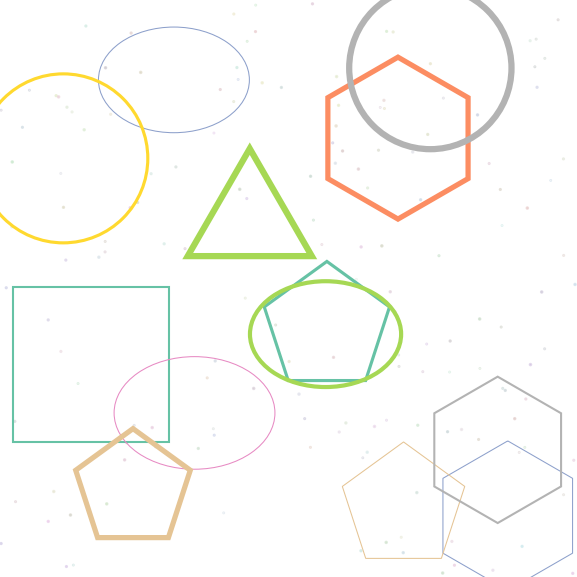[{"shape": "pentagon", "thickness": 1.5, "radius": 0.57, "center": [0.566, 0.432]}, {"shape": "square", "thickness": 1, "radius": 0.67, "center": [0.158, 0.367]}, {"shape": "hexagon", "thickness": 2.5, "radius": 0.7, "center": [0.689, 0.76]}, {"shape": "oval", "thickness": 0.5, "radius": 0.65, "center": [0.301, 0.861]}, {"shape": "hexagon", "thickness": 0.5, "radius": 0.65, "center": [0.879, 0.106]}, {"shape": "oval", "thickness": 0.5, "radius": 0.7, "center": [0.337, 0.284]}, {"shape": "triangle", "thickness": 3, "radius": 0.62, "center": [0.432, 0.618]}, {"shape": "oval", "thickness": 2, "radius": 0.65, "center": [0.564, 0.421]}, {"shape": "circle", "thickness": 1.5, "radius": 0.73, "center": [0.11, 0.725]}, {"shape": "pentagon", "thickness": 0.5, "radius": 0.56, "center": [0.699, 0.122]}, {"shape": "pentagon", "thickness": 2.5, "radius": 0.52, "center": [0.23, 0.153]}, {"shape": "circle", "thickness": 3, "radius": 0.7, "center": [0.745, 0.881]}, {"shape": "hexagon", "thickness": 1, "radius": 0.63, "center": [0.862, 0.22]}]